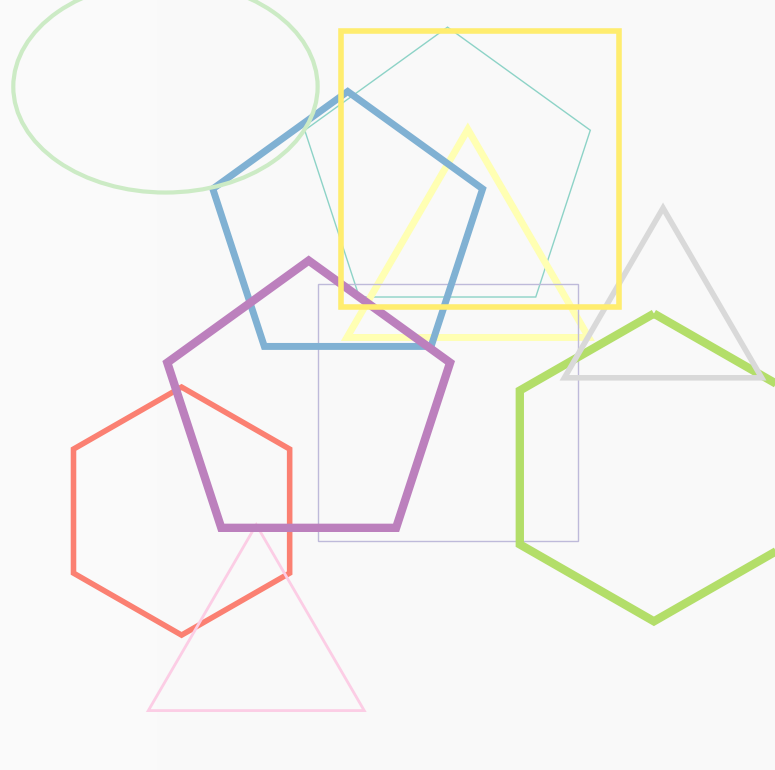[{"shape": "pentagon", "thickness": 0.5, "radius": 0.97, "center": [0.577, 0.771]}, {"shape": "triangle", "thickness": 2.5, "radius": 0.9, "center": [0.604, 0.652]}, {"shape": "square", "thickness": 0.5, "radius": 0.84, "center": [0.578, 0.464]}, {"shape": "hexagon", "thickness": 2, "radius": 0.81, "center": [0.234, 0.336]}, {"shape": "pentagon", "thickness": 2.5, "radius": 0.92, "center": [0.449, 0.698]}, {"shape": "hexagon", "thickness": 3, "radius": 1.0, "center": [0.844, 0.393]}, {"shape": "triangle", "thickness": 1, "radius": 0.8, "center": [0.331, 0.158]}, {"shape": "triangle", "thickness": 2, "radius": 0.73, "center": [0.856, 0.583]}, {"shape": "pentagon", "thickness": 3, "radius": 0.96, "center": [0.398, 0.47]}, {"shape": "oval", "thickness": 1.5, "radius": 0.98, "center": [0.213, 0.887]}, {"shape": "square", "thickness": 2, "radius": 0.9, "center": [0.62, 0.781]}]